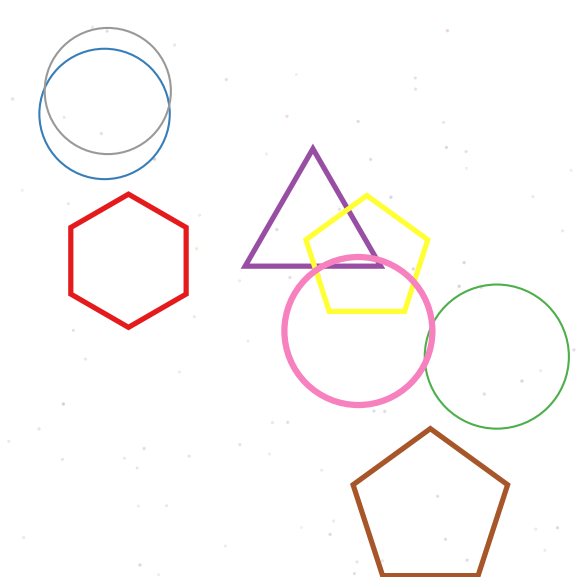[{"shape": "hexagon", "thickness": 2.5, "radius": 0.58, "center": [0.222, 0.548]}, {"shape": "circle", "thickness": 1, "radius": 0.56, "center": [0.181, 0.802]}, {"shape": "circle", "thickness": 1, "radius": 0.62, "center": [0.86, 0.382]}, {"shape": "triangle", "thickness": 2.5, "radius": 0.68, "center": [0.542, 0.606]}, {"shape": "pentagon", "thickness": 2.5, "radius": 0.55, "center": [0.635, 0.55]}, {"shape": "pentagon", "thickness": 2.5, "radius": 0.7, "center": [0.745, 0.116]}, {"shape": "circle", "thickness": 3, "radius": 0.64, "center": [0.621, 0.426]}, {"shape": "circle", "thickness": 1, "radius": 0.55, "center": [0.187, 0.842]}]